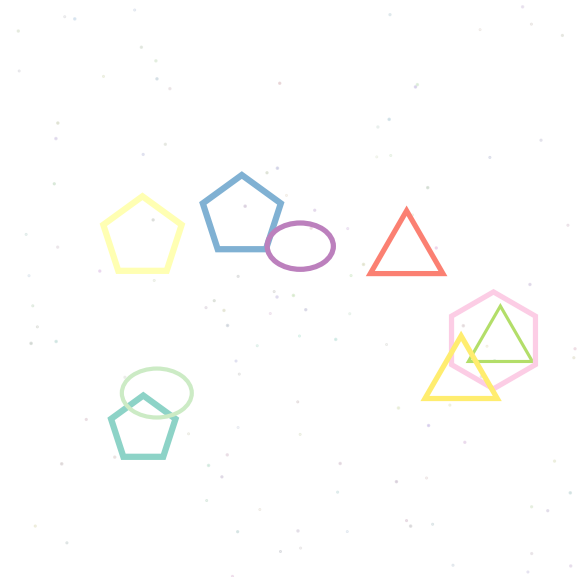[{"shape": "pentagon", "thickness": 3, "radius": 0.29, "center": [0.248, 0.256]}, {"shape": "pentagon", "thickness": 3, "radius": 0.36, "center": [0.247, 0.588]}, {"shape": "triangle", "thickness": 2.5, "radius": 0.36, "center": [0.704, 0.562]}, {"shape": "pentagon", "thickness": 3, "radius": 0.36, "center": [0.419, 0.625]}, {"shape": "triangle", "thickness": 1.5, "radius": 0.32, "center": [0.866, 0.405]}, {"shape": "hexagon", "thickness": 2.5, "radius": 0.42, "center": [0.855, 0.41]}, {"shape": "oval", "thickness": 2.5, "radius": 0.29, "center": [0.52, 0.573]}, {"shape": "oval", "thickness": 2, "radius": 0.3, "center": [0.272, 0.319]}, {"shape": "triangle", "thickness": 2.5, "radius": 0.36, "center": [0.798, 0.345]}]